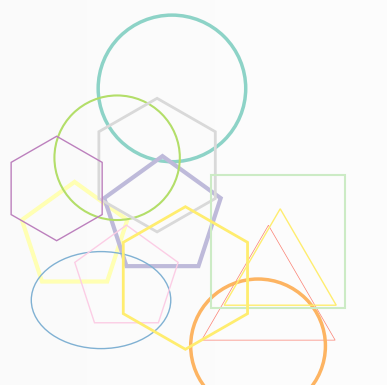[{"shape": "circle", "thickness": 2.5, "radius": 0.95, "center": [0.444, 0.77]}, {"shape": "pentagon", "thickness": 3, "radius": 0.72, "center": [0.192, 0.385]}, {"shape": "pentagon", "thickness": 3, "radius": 0.79, "center": [0.419, 0.437]}, {"shape": "triangle", "thickness": 0.5, "radius": 0.99, "center": [0.693, 0.216]}, {"shape": "oval", "thickness": 1, "radius": 0.9, "center": [0.261, 0.221]}, {"shape": "circle", "thickness": 2.5, "radius": 0.87, "center": [0.666, 0.101]}, {"shape": "circle", "thickness": 1.5, "radius": 0.81, "center": [0.302, 0.59]}, {"shape": "pentagon", "thickness": 1, "radius": 0.7, "center": [0.326, 0.275]}, {"shape": "hexagon", "thickness": 2, "radius": 0.87, "center": [0.405, 0.571]}, {"shape": "hexagon", "thickness": 1, "radius": 0.68, "center": [0.146, 0.51]}, {"shape": "square", "thickness": 1.5, "radius": 0.86, "center": [0.717, 0.373]}, {"shape": "hexagon", "thickness": 2, "radius": 0.93, "center": [0.478, 0.278]}, {"shape": "triangle", "thickness": 1, "radius": 0.83, "center": [0.723, 0.291]}]